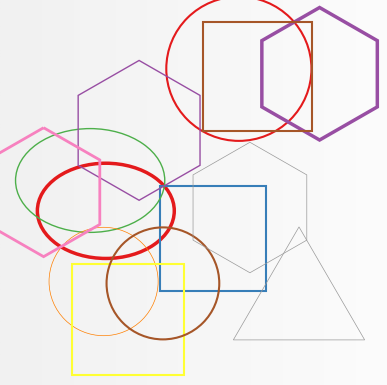[{"shape": "circle", "thickness": 1.5, "radius": 0.94, "center": [0.616, 0.821]}, {"shape": "oval", "thickness": 2.5, "radius": 0.88, "center": [0.273, 0.452]}, {"shape": "square", "thickness": 1.5, "radius": 0.69, "center": [0.55, 0.381]}, {"shape": "oval", "thickness": 1, "radius": 0.96, "center": [0.233, 0.531]}, {"shape": "hexagon", "thickness": 1, "radius": 0.91, "center": [0.359, 0.661]}, {"shape": "hexagon", "thickness": 2.5, "radius": 0.86, "center": [0.825, 0.808]}, {"shape": "circle", "thickness": 0.5, "radius": 0.7, "center": [0.267, 0.269]}, {"shape": "square", "thickness": 1.5, "radius": 0.72, "center": [0.33, 0.171]}, {"shape": "square", "thickness": 1.5, "radius": 0.71, "center": [0.664, 0.802]}, {"shape": "circle", "thickness": 1.5, "radius": 0.73, "center": [0.42, 0.264]}, {"shape": "hexagon", "thickness": 2, "radius": 0.84, "center": [0.113, 0.501]}, {"shape": "hexagon", "thickness": 0.5, "radius": 0.85, "center": [0.645, 0.461]}, {"shape": "triangle", "thickness": 0.5, "radius": 0.98, "center": [0.772, 0.215]}]